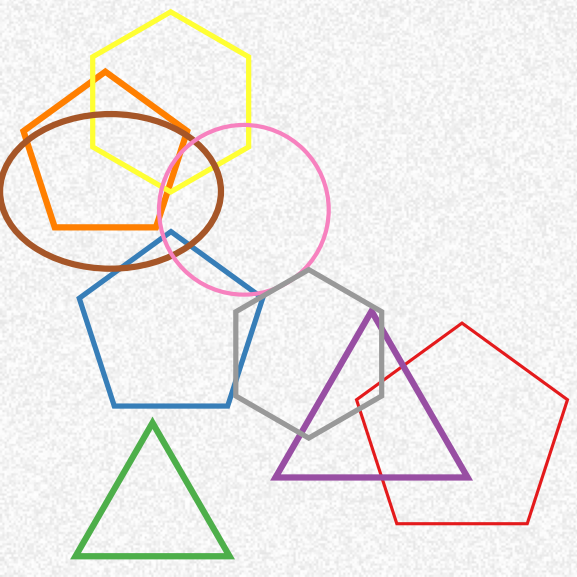[{"shape": "pentagon", "thickness": 1.5, "radius": 0.96, "center": [0.8, 0.248]}, {"shape": "pentagon", "thickness": 2.5, "radius": 0.83, "center": [0.296, 0.431]}, {"shape": "triangle", "thickness": 3, "radius": 0.77, "center": [0.264, 0.113]}, {"shape": "triangle", "thickness": 3, "radius": 0.96, "center": [0.643, 0.268]}, {"shape": "pentagon", "thickness": 3, "radius": 0.75, "center": [0.182, 0.726]}, {"shape": "hexagon", "thickness": 2.5, "radius": 0.78, "center": [0.296, 0.823]}, {"shape": "oval", "thickness": 3, "radius": 0.96, "center": [0.191, 0.668]}, {"shape": "circle", "thickness": 2, "radius": 0.73, "center": [0.422, 0.636]}, {"shape": "hexagon", "thickness": 2.5, "radius": 0.73, "center": [0.535, 0.386]}]